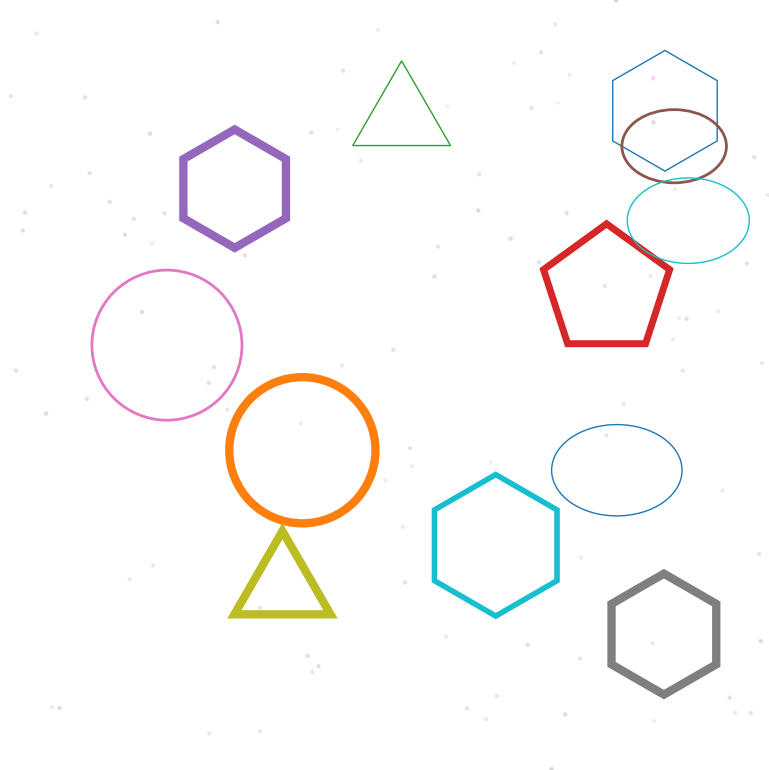[{"shape": "hexagon", "thickness": 0.5, "radius": 0.39, "center": [0.864, 0.856]}, {"shape": "oval", "thickness": 0.5, "radius": 0.42, "center": [0.801, 0.389]}, {"shape": "circle", "thickness": 3, "radius": 0.47, "center": [0.393, 0.415]}, {"shape": "triangle", "thickness": 0.5, "radius": 0.37, "center": [0.522, 0.848]}, {"shape": "pentagon", "thickness": 2.5, "radius": 0.43, "center": [0.788, 0.623]}, {"shape": "hexagon", "thickness": 3, "radius": 0.38, "center": [0.305, 0.755]}, {"shape": "oval", "thickness": 1, "radius": 0.34, "center": [0.876, 0.81]}, {"shape": "circle", "thickness": 1, "radius": 0.49, "center": [0.217, 0.552]}, {"shape": "hexagon", "thickness": 3, "radius": 0.39, "center": [0.862, 0.176]}, {"shape": "triangle", "thickness": 3, "radius": 0.36, "center": [0.367, 0.238]}, {"shape": "hexagon", "thickness": 2, "radius": 0.46, "center": [0.644, 0.292]}, {"shape": "oval", "thickness": 0.5, "radius": 0.4, "center": [0.894, 0.713]}]